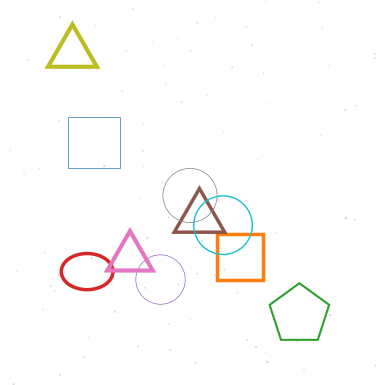[{"shape": "square", "thickness": 0.5, "radius": 0.34, "center": [0.244, 0.63]}, {"shape": "square", "thickness": 2.5, "radius": 0.3, "center": [0.623, 0.333]}, {"shape": "pentagon", "thickness": 1.5, "radius": 0.41, "center": [0.778, 0.183]}, {"shape": "oval", "thickness": 2.5, "radius": 0.34, "center": [0.226, 0.295]}, {"shape": "circle", "thickness": 0.5, "radius": 0.32, "center": [0.417, 0.274]}, {"shape": "triangle", "thickness": 2.5, "radius": 0.38, "center": [0.518, 0.435]}, {"shape": "triangle", "thickness": 3, "radius": 0.34, "center": [0.338, 0.332]}, {"shape": "circle", "thickness": 0.5, "radius": 0.35, "center": [0.494, 0.492]}, {"shape": "triangle", "thickness": 3, "radius": 0.37, "center": [0.188, 0.863]}, {"shape": "circle", "thickness": 1, "radius": 0.38, "center": [0.579, 0.415]}]